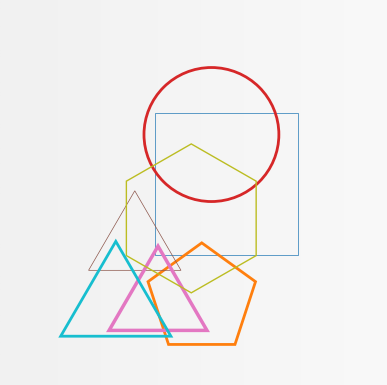[{"shape": "square", "thickness": 0.5, "radius": 0.92, "center": [0.585, 0.522]}, {"shape": "pentagon", "thickness": 2, "radius": 0.73, "center": [0.521, 0.223]}, {"shape": "circle", "thickness": 2, "radius": 0.87, "center": [0.546, 0.651]}, {"shape": "triangle", "thickness": 0.5, "radius": 0.69, "center": [0.348, 0.367]}, {"shape": "triangle", "thickness": 2.5, "radius": 0.73, "center": [0.408, 0.215]}, {"shape": "hexagon", "thickness": 1, "radius": 0.97, "center": [0.494, 0.433]}, {"shape": "triangle", "thickness": 2, "radius": 0.82, "center": [0.299, 0.209]}]